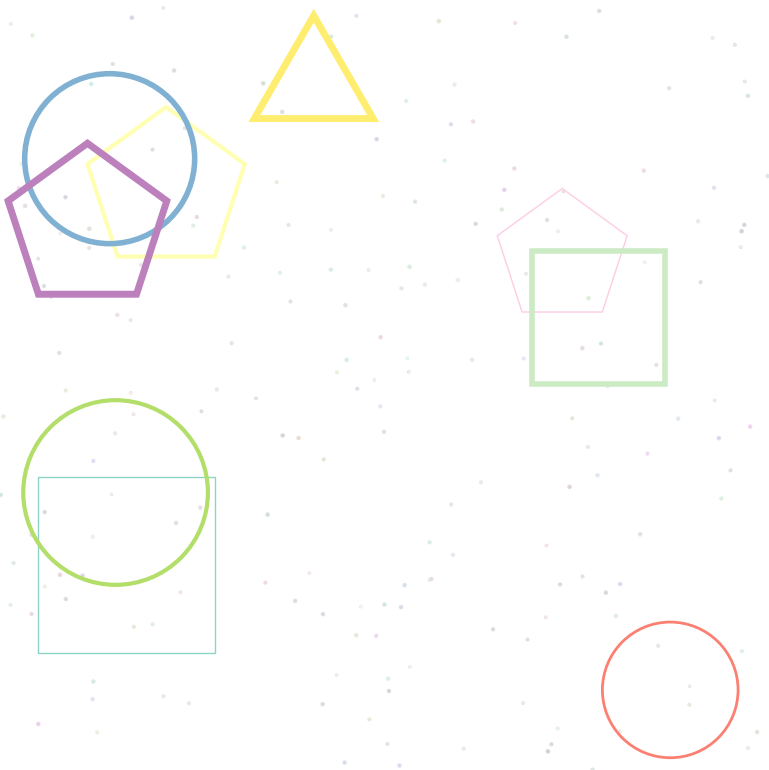[{"shape": "square", "thickness": 0.5, "radius": 0.57, "center": [0.164, 0.266]}, {"shape": "pentagon", "thickness": 1.5, "radius": 0.54, "center": [0.216, 0.754]}, {"shape": "circle", "thickness": 1, "radius": 0.44, "center": [0.87, 0.104]}, {"shape": "circle", "thickness": 2, "radius": 0.55, "center": [0.142, 0.794]}, {"shape": "circle", "thickness": 1.5, "radius": 0.6, "center": [0.15, 0.36]}, {"shape": "pentagon", "thickness": 0.5, "radius": 0.44, "center": [0.73, 0.667]}, {"shape": "pentagon", "thickness": 2.5, "radius": 0.54, "center": [0.114, 0.706]}, {"shape": "square", "thickness": 2, "radius": 0.43, "center": [0.777, 0.587]}, {"shape": "triangle", "thickness": 2.5, "radius": 0.45, "center": [0.407, 0.891]}]